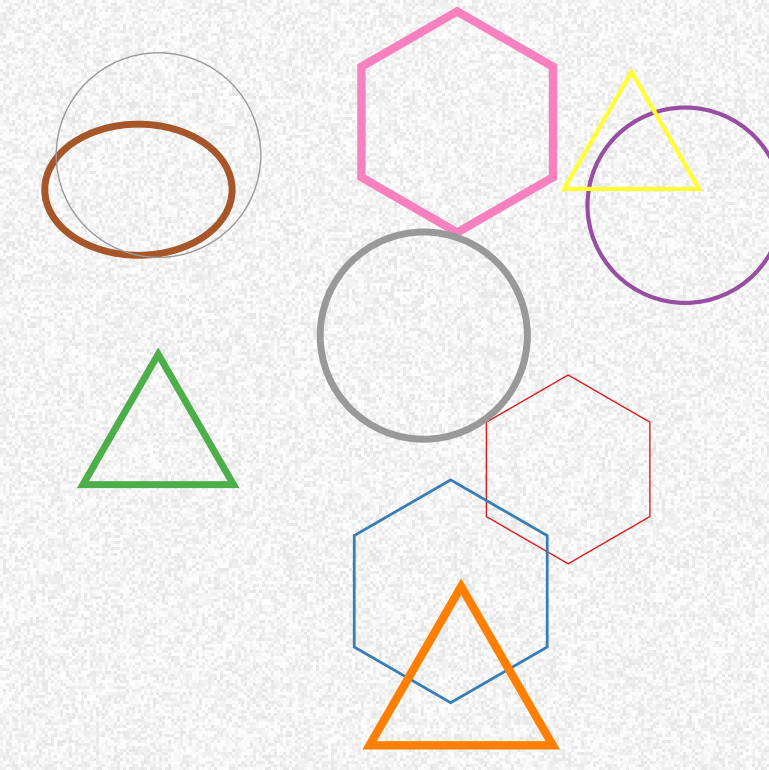[{"shape": "hexagon", "thickness": 0.5, "radius": 0.61, "center": [0.738, 0.39]}, {"shape": "hexagon", "thickness": 1, "radius": 0.72, "center": [0.585, 0.232]}, {"shape": "triangle", "thickness": 2.5, "radius": 0.56, "center": [0.205, 0.427]}, {"shape": "circle", "thickness": 1.5, "radius": 0.63, "center": [0.89, 0.733]}, {"shape": "triangle", "thickness": 3, "radius": 0.69, "center": [0.599, 0.101]}, {"shape": "triangle", "thickness": 1.5, "radius": 0.51, "center": [0.82, 0.805]}, {"shape": "oval", "thickness": 2.5, "radius": 0.61, "center": [0.18, 0.754]}, {"shape": "hexagon", "thickness": 3, "radius": 0.72, "center": [0.594, 0.842]}, {"shape": "circle", "thickness": 0.5, "radius": 0.66, "center": [0.206, 0.799]}, {"shape": "circle", "thickness": 2.5, "radius": 0.67, "center": [0.55, 0.564]}]